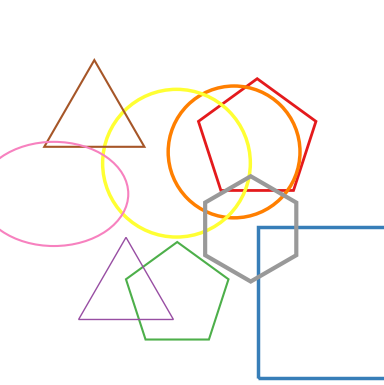[{"shape": "pentagon", "thickness": 2, "radius": 0.8, "center": [0.668, 0.635]}, {"shape": "square", "thickness": 2.5, "radius": 0.98, "center": [0.866, 0.215]}, {"shape": "pentagon", "thickness": 1.5, "radius": 0.7, "center": [0.46, 0.231]}, {"shape": "triangle", "thickness": 1, "radius": 0.71, "center": [0.327, 0.241]}, {"shape": "circle", "thickness": 2.5, "radius": 0.86, "center": [0.608, 0.605]}, {"shape": "circle", "thickness": 2.5, "radius": 0.96, "center": [0.458, 0.576]}, {"shape": "triangle", "thickness": 1.5, "radius": 0.75, "center": [0.245, 0.694]}, {"shape": "oval", "thickness": 1.5, "radius": 0.97, "center": [0.14, 0.496]}, {"shape": "hexagon", "thickness": 3, "radius": 0.68, "center": [0.651, 0.405]}]